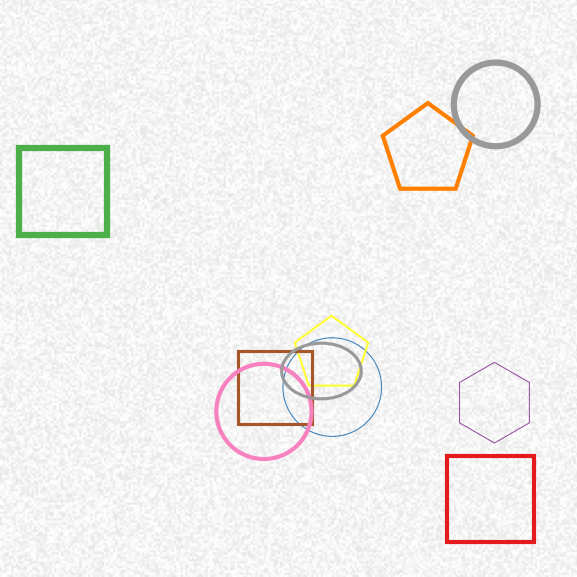[{"shape": "square", "thickness": 2, "radius": 0.37, "center": [0.849, 0.135]}, {"shape": "circle", "thickness": 0.5, "radius": 0.43, "center": [0.575, 0.329]}, {"shape": "square", "thickness": 3, "radius": 0.38, "center": [0.109, 0.667]}, {"shape": "hexagon", "thickness": 0.5, "radius": 0.35, "center": [0.856, 0.302]}, {"shape": "pentagon", "thickness": 2, "radius": 0.41, "center": [0.741, 0.739]}, {"shape": "pentagon", "thickness": 1, "radius": 0.33, "center": [0.574, 0.385]}, {"shape": "square", "thickness": 1.5, "radius": 0.32, "center": [0.476, 0.329]}, {"shape": "circle", "thickness": 2, "radius": 0.41, "center": [0.457, 0.287]}, {"shape": "circle", "thickness": 3, "radius": 0.36, "center": [0.858, 0.818]}, {"shape": "oval", "thickness": 1.5, "radius": 0.34, "center": [0.557, 0.357]}]